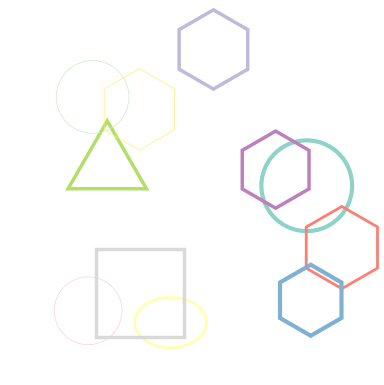[{"shape": "circle", "thickness": 3, "radius": 0.59, "center": [0.797, 0.518]}, {"shape": "oval", "thickness": 2, "radius": 0.47, "center": [0.443, 0.162]}, {"shape": "hexagon", "thickness": 2.5, "radius": 0.51, "center": [0.554, 0.872]}, {"shape": "hexagon", "thickness": 2, "radius": 0.53, "center": [0.888, 0.357]}, {"shape": "hexagon", "thickness": 3, "radius": 0.46, "center": [0.807, 0.22]}, {"shape": "triangle", "thickness": 2.5, "radius": 0.59, "center": [0.279, 0.568]}, {"shape": "circle", "thickness": 0.5, "radius": 0.44, "center": [0.229, 0.193]}, {"shape": "square", "thickness": 2.5, "radius": 0.57, "center": [0.364, 0.239]}, {"shape": "hexagon", "thickness": 2.5, "radius": 0.5, "center": [0.716, 0.559]}, {"shape": "circle", "thickness": 0.5, "radius": 0.47, "center": [0.241, 0.748]}, {"shape": "hexagon", "thickness": 0.5, "radius": 0.53, "center": [0.362, 0.716]}]